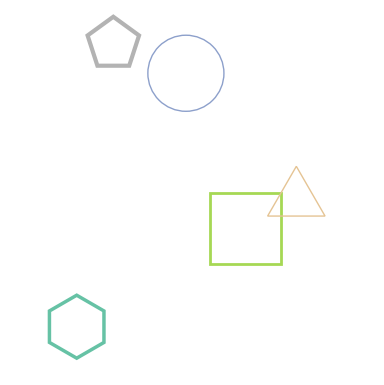[{"shape": "hexagon", "thickness": 2.5, "radius": 0.41, "center": [0.199, 0.151]}, {"shape": "circle", "thickness": 1, "radius": 0.49, "center": [0.483, 0.81]}, {"shape": "square", "thickness": 2, "radius": 0.46, "center": [0.637, 0.406]}, {"shape": "triangle", "thickness": 1, "radius": 0.43, "center": [0.77, 0.482]}, {"shape": "pentagon", "thickness": 3, "radius": 0.35, "center": [0.294, 0.886]}]